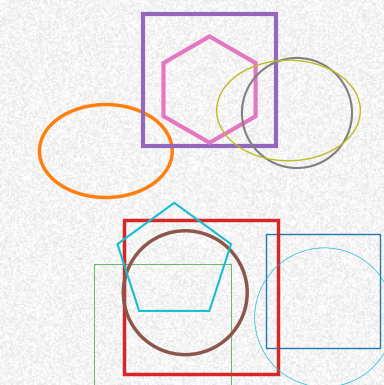[{"shape": "square", "thickness": 1, "radius": 0.74, "center": [0.839, 0.245]}, {"shape": "oval", "thickness": 2.5, "radius": 0.86, "center": [0.275, 0.608]}, {"shape": "square", "thickness": 0.5, "radius": 0.89, "center": [0.421, 0.136]}, {"shape": "square", "thickness": 2.5, "radius": 1.0, "center": [0.522, 0.229]}, {"shape": "square", "thickness": 3, "radius": 0.86, "center": [0.544, 0.792]}, {"shape": "circle", "thickness": 2.5, "radius": 0.8, "center": [0.481, 0.24]}, {"shape": "hexagon", "thickness": 3, "radius": 0.69, "center": [0.544, 0.767]}, {"shape": "circle", "thickness": 1.5, "radius": 0.71, "center": [0.771, 0.707]}, {"shape": "oval", "thickness": 1, "radius": 0.93, "center": [0.749, 0.713]}, {"shape": "pentagon", "thickness": 1.5, "radius": 0.78, "center": [0.453, 0.318]}, {"shape": "circle", "thickness": 0.5, "radius": 0.9, "center": [0.842, 0.175]}]